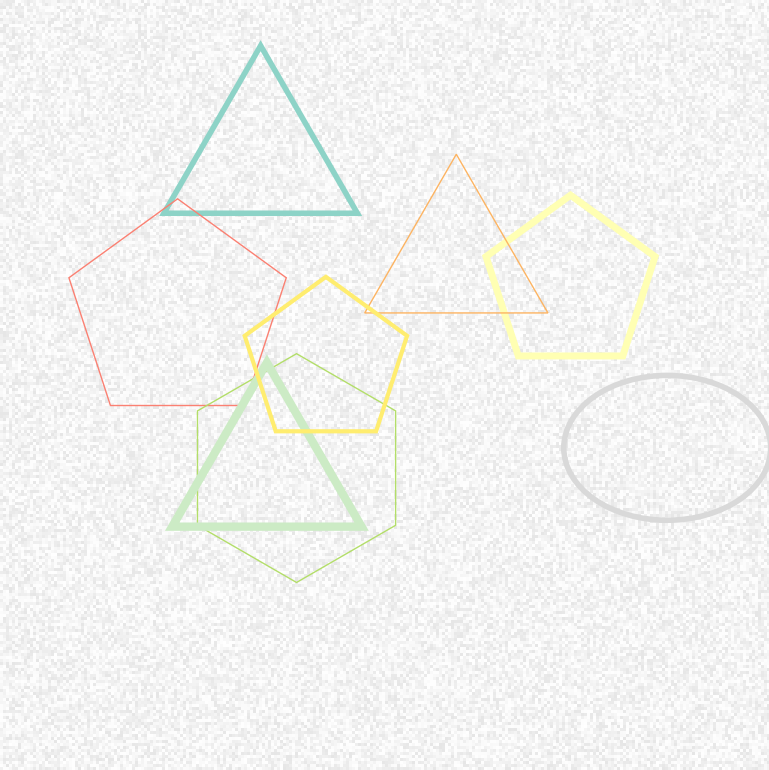[{"shape": "triangle", "thickness": 2, "radius": 0.73, "center": [0.338, 0.796]}, {"shape": "pentagon", "thickness": 2.5, "radius": 0.58, "center": [0.741, 0.631]}, {"shape": "pentagon", "thickness": 0.5, "radius": 0.74, "center": [0.231, 0.593]}, {"shape": "triangle", "thickness": 0.5, "radius": 0.69, "center": [0.593, 0.662]}, {"shape": "hexagon", "thickness": 0.5, "radius": 0.74, "center": [0.385, 0.392]}, {"shape": "oval", "thickness": 2, "radius": 0.67, "center": [0.867, 0.418]}, {"shape": "triangle", "thickness": 3, "radius": 0.71, "center": [0.347, 0.387]}, {"shape": "pentagon", "thickness": 1.5, "radius": 0.55, "center": [0.423, 0.53]}]